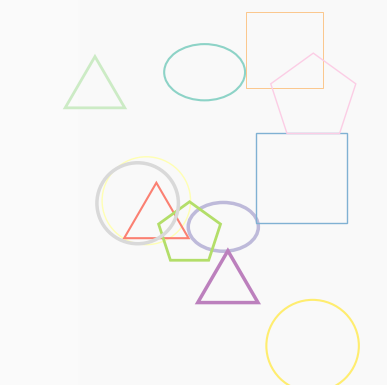[{"shape": "oval", "thickness": 1.5, "radius": 0.52, "center": [0.528, 0.812]}, {"shape": "circle", "thickness": 1, "radius": 0.57, "center": [0.378, 0.479]}, {"shape": "oval", "thickness": 2.5, "radius": 0.45, "center": [0.576, 0.411]}, {"shape": "triangle", "thickness": 1.5, "radius": 0.48, "center": [0.404, 0.429]}, {"shape": "square", "thickness": 1, "radius": 0.58, "center": [0.778, 0.538]}, {"shape": "square", "thickness": 0.5, "radius": 0.49, "center": [0.734, 0.869]}, {"shape": "pentagon", "thickness": 2, "radius": 0.42, "center": [0.489, 0.392]}, {"shape": "pentagon", "thickness": 1, "radius": 0.58, "center": [0.808, 0.747]}, {"shape": "circle", "thickness": 2.5, "radius": 0.53, "center": [0.355, 0.472]}, {"shape": "triangle", "thickness": 2.5, "radius": 0.45, "center": [0.588, 0.259]}, {"shape": "triangle", "thickness": 2, "radius": 0.44, "center": [0.245, 0.764]}, {"shape": "circle", "thickness": 1.5, "radius": 0.6, "center": [0.807, 0.102]}]